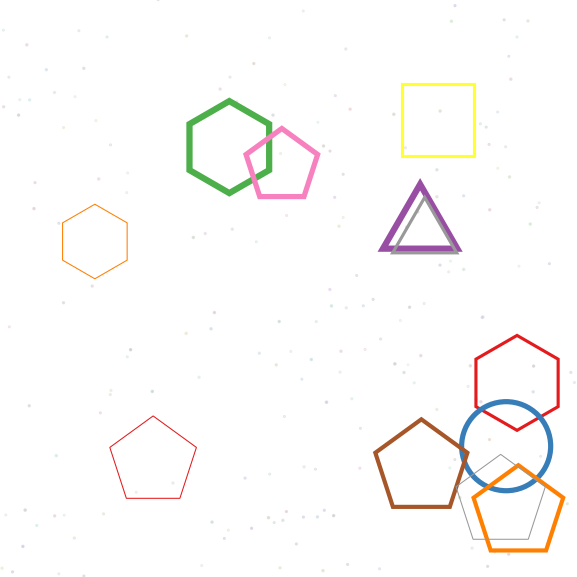[{"shape": "pentagon", "thickness": 0.5, "radius": 0.39, "center": [0.265, 0.2]}, {"shape": "hexagon", "thickness": 1.5, "radius": 0.41, "center": [0.895, 0.336]}, {"shape": "circle", "thickness": 2.5, "radius": 0.39, "center": [0.876, 0.226]}, {"shape": "hexagon", "thickness": 3, "radius": 0.4, "center": [0.397, 0.744]}, {"shape": "triangle", "thickness": 3, "radius": 0.37, "center": [0.727, 0.606]}, {"shape": "hexagon", "thickness": 0.5, "radius": 0.32, "center": [0.164, 0.581]}, {"shape": "pentagon", "thickness": 2, "radius": 0.41, "center": [0.898, 0.112]}, {"shape": "square", "thickness": 1.5, "radius": 0.31, "center": [0.759, 0.791]}, {"shape": "pentagon", "thickness": 2, "radius": 0.42, "center": [0.73, 0.189]}, {"shape": "pentagon", "thickness": 2.5, "radius": 0.33, "center": [0.488, 0.711]}, {"shape": "triangle", "thickness": 1.5, "radius": 0.32, "center": [0.735, 0.593]}, {"shape": "pentagon", "thickness": 0.5, "radius": 0.41, "center": [0.867, 0.131]}]